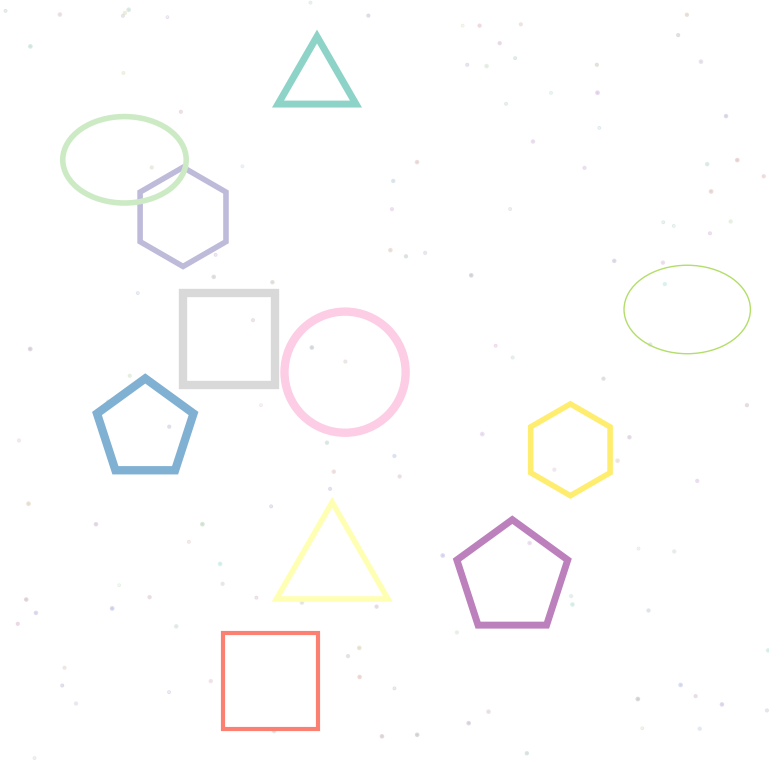[{"shape": "triangle", "thickness": 2.5, "radius": 0.29, "center": [0.412, 0.894]}, {"shape": "triangle", "thickness": 2, "radius": 0.42, "center": [0.431, 0.264]}, {"shape": "hexagon", "thickness": 2, "radius": 0.32, "center": [0.238, 0.718]}, {"shape": "square", "thickness": 1.5, "radius": 0.31, "center": [0.351, 0.116]}, {"shape": "pentagon", "thickness": 3, "radius": 0.33, "center": [0.189, 0.443]}, {"shape": "oval", "thickness": 0.5, "radius": 0.41, "center": [0.892, 0.598]}, {"shape": "circle", "thickness": 3, "radius": 0.39, "center": [0.448, 0.517]}, {"shape": "square", "thickness": 3, "radius": 0.3, "center": [0.297, 0.559]}, {"shape": "pentagon", "thickness": 2.5, "radius": 0.38, "center": [0.665, 0.249]}, {"shape": "oval", "thickness": 2, "radius": 0.4, "center": [0.162, 0.792]}, {"shape": "hexagon", "thickness": 2, "radius": 0.3, "center": [0.741, 0.416]}]